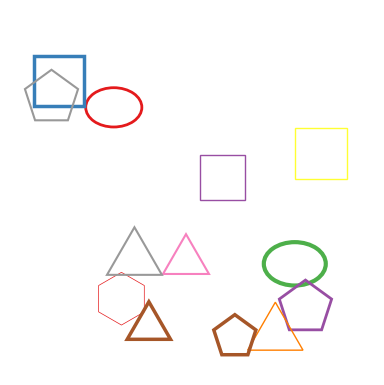[{"shape": "oval", "thickness": 2, "radius": 0.36, "center": [0.296, 0.721]}, {"shape": "hexagon", "thickness": 0.5, "radius": 0.34, "center": [0.315, 0.224]}, {"shape": "square", "thickness": 2.5, "radius": 0.33, "center": [0.153, 0.789]}, {"shape": "oval", "thickness": 3, "radius": 0.4, "center": [0.766, 0.315]}, {"shape": "square", "thickness": 1, "radius": 0.3, "center": [0.578, 0.539]}, {"shape": "pentagon", "thickness": 2, "radius": 0.36, "center": [0.793, 0.201]}, {"shape": "triangle", "thickness": 1, "radius": 0.41, "center": [0.715, 0.132]}, {"shape": "square", "thickness": 1, "radius": 0.33, "center": [0.833, 0.601]}, {"shape": "triangle", "thickness": 2.5, "radius": 0.32, "center": [0.387, 0.151]}, {"shape": "pentagon", "thickness": 2.5, "radius": 0.29, "center": [0.61, 0.125]}, {"shape": "triangle", "thickness": 1.5, "radius": 0.34, "center": [0.483, 0.323]}, {"shape": "triangle", "thickness": 1.5, "radius": 0.41, "center": [0.349, 0.327]}, {"shape": "pentagon", "thickness": 1.5, "radius": 0.36, "center": [0.134, 0.746]}]